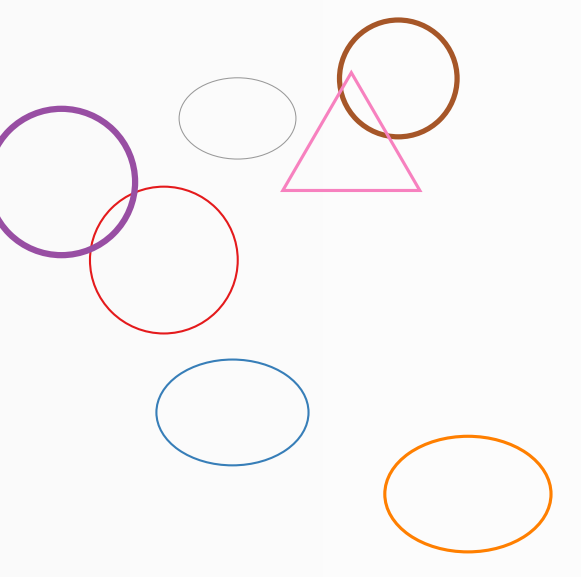[{"shape": "circle", "thickness": 1, "radius": 0.64, "center": [0.282, 0.549]}, {"shape": "oval", "thickness": 1, "radius": 0.65, "center": [0.4, 0.285]}, {"shape": "circle", "thickness": 3, "radius": 0.63, "center": [0.106, 0.684]}, {"shape": "oval", "thickness": 1.5, "radius": 0.71, "center": [0.805, 0.144]}, {"shape": "circle", "thickness": 2.5, "radius": 0.51, "center": [0.685, 0.863]}, {"shape": "triangle", "thickness": 1.5, "radius": 0.68, "center": [0.604, 0.737]}, {"shape": "oval", "thickness": 0.5, "radius": 0.5, "center": [0.409, 0.794]}]